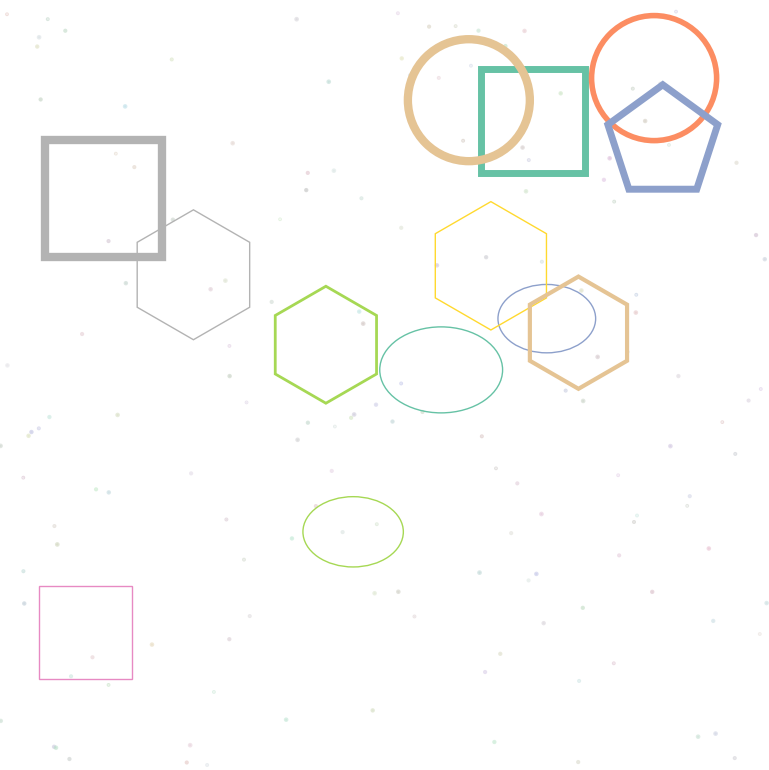[{"shape": "square", "thickness": 2.5, "radius": 0.34, "center": [0.692, 0.843]}, {"shape": "oval", "thickness": 0.5, "radius": 0.4, "center": [0.573, 0.52]}, {"shape": "circle", "thickness": 2, "radius": 0.41, "center": [0.849, 0.899]}, {"shape": "oval", "thickness": 0.5, "radius": 0.32, "center": [0.71, 0.586]}, {"shape": "pentagon", "thickness": 2.5, "radius": 0.37, "center": [0.861, 0.815]}, {"shape": "square", "thickness": 0.5, "radius": 0.3, "center": [0.111, 0.179]}, {"shape": "hexagon", "thickness": 1, "radius": 0.38, "center": [0.423, 0.552]}, {"shape": "oval", "thickness": 0.5, "radius": 0.33, "center": [0.459, 0.309]}, {"shape": "hexagon", "thickness": 0.5, "radius": 0.42, "center": [0.638, 0.655]}, {"shape": "circle", "thickness": 3, "radius": 0.4, "center": [0.609, 0.87]}, {"shape": "hexagon", "thickness": 1.5, "radius": 0.36, "center": [0.751, 0.568]}, {"shape": "square", "thickness": 3, "radius": 0.38, "center": [0.134, 0.742]}, {"shape": "hexagon", "thickness": 0.5, "radius": 0.42, "center": [0.251, 0.643]}]